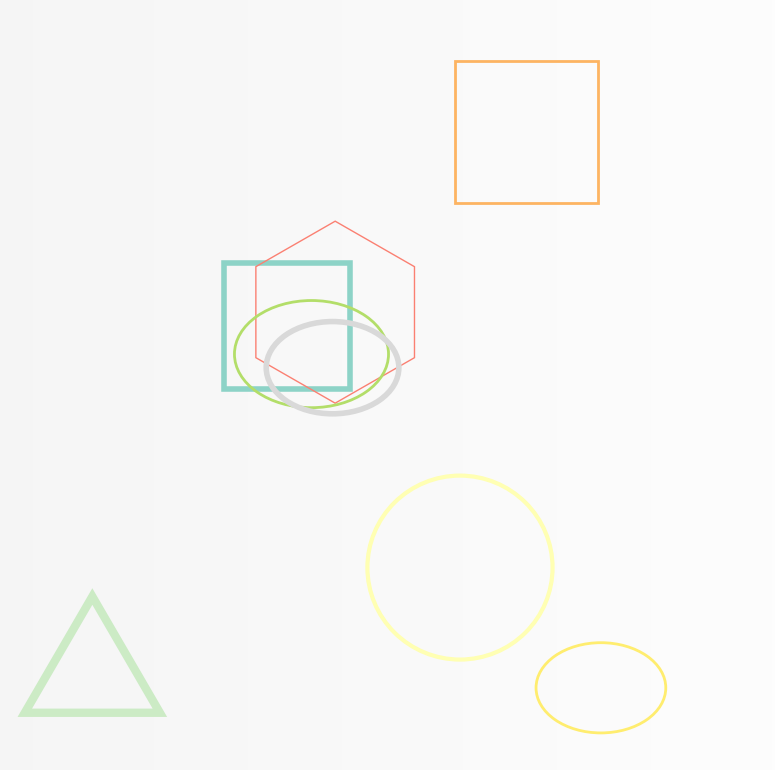[{"shape": "square", "thickness": 2, "radius": 0.41, "center": [0.37, 0.577]}, {"shape": "circle", "thickness": 1.5, "radius": 0.6, "center": [0.594, 0.263]}, {"shape": "hexagon", "thickness": 0.5, "radius": 0.59, "center": [0.432, 0.595]}, {"shape": "square", "thickness": 1, "radius": 0.46, "center": [0.679, 0.829]}, {"shape": "oval", "thickness": 1, "radius": 0.5, "center": [0.402, 0.54]}, {"shape": "oval", "thickness": 2, "radius": 0.43, "center": [0.429, 0.522]}, {"shape": "triangle", "thickness": 3, "radius": 0.5, "center": [0.119, 0.125]}, {"shape": "oval", "thickness": 1, "radius": 0.42, "center": [0.775, 0.107]}]